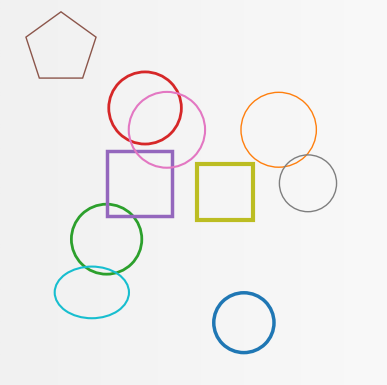[{"shape": "circle", "thickness": 2.5, "radius": 0.39, "center": [0.629, 0.162]}, {"shape": "circle", "thickness": 1, "radius": 0.49, "center": [0.719, 0.663]}, {"shape": "circle", "thickness": 2, "radius": 0.45, "center": [0.275, 0.379]}, {"shape": "circle", "thickness": 2, "radius": 0.47, "center": [0.374, 0.72]}, {"shape": "square", "thickness": 2.5, "radius": 0.42, "center": [0.36, 0.525]}, {"shape": "pentagon", "thickness": 1, "radius": 0.48, "center": [0.157, 0.874]}, {"shape": "circle", "thickness": 1.5, "radius": 0.49, "center": [0.431, 0.663]}, {"shape": "circle", "thickness": 1, "radius": 0.37, "center": [0.795, 0.524]}, {"shape": "square", "thickness": 3, "radius": 0.36, "center": [0.581, 0.502]}, {"shape": "oval", "thickness": 1.5, "radius": 0.48, "center": [0.237, 0.24]}]